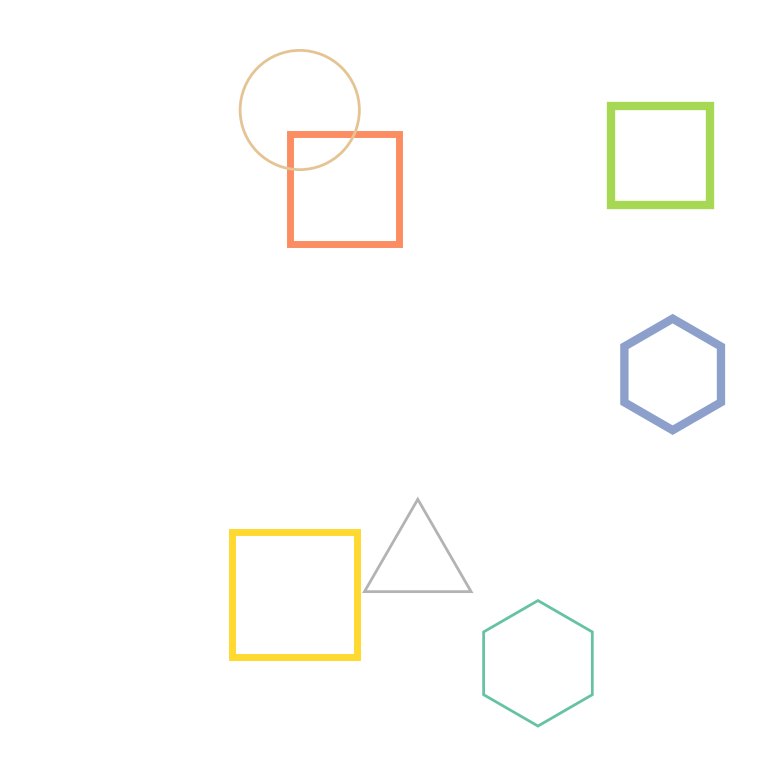[{"shape": "hexagon", "thickness": 1, "radius": 0.41, "center": [0.699, 0.139]}, {"shape": "square", "thickness": 2.5, "radius": 0.36, "center": [0.447, 0.754]}, {"shape": "hexagon", "thickness": 3, "radius": 0.36, "center": [0.874, 0.514]}, {"shape": "square", "thickness": 3, "radius": 0.32, "center": [0.858, 0.798]}, {"shape": "square", "thickness": 2.5, "radius": 0.41, "center": [0.383, 0.228]}, {"shape": "circle", "thickness": 1, "radius": 0.39, "center": [0.389, 0.857]}, {"shape": "triangle", "thickness": 1, "radius": 0.4, "center": [0.543, 0.272]}]